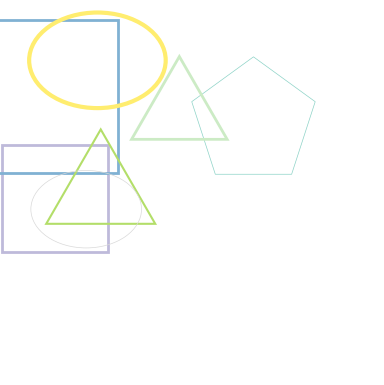[{"shape": "pentagon", "thickness": 0.5, "radius": 0.84, "center": [0.658, 0.684]}, {"shape": "square", "thickness": 2, "radius": 0.69, "center": [0.143, 0.485]}, {"shape": "square", "thickness": 2, "radius": 0.99, "center": [0.109, 0.749]}, {"shape": "triangle", "thickness": 1.5, "radius": 0.82, "center": [0.262, 0.5]}, {"shape": "oval", "thickness": 0.5, "radius": 0.72, "center": [0.224, 0.457]}, {"shape": "triangle", "thickness": 2, "radius": 0.72, "center": [0.466, 0.71]}, {"shape": "oval", "thickness": 3, "radius": 0.89, "center": [0.253, 0.843]}]